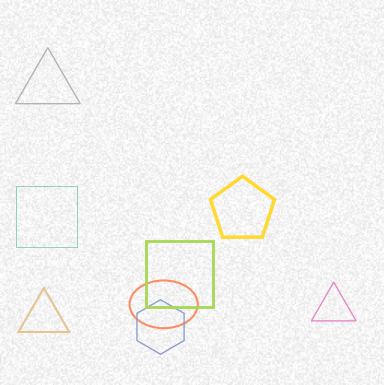[{"shape": "square", "thickness": 0.5, "radius": 0.4, "center": [0.121, 0.438]}, {"shape": "oval", "thickness": 1.5, "radius": 0.44, "center": [0.425, 0.21]}, {"shape": "hexagon", "thickness": 1, "radius": 0.35, "center": [0.417, 0.151]}, {"shape": "triangle", "thickness": 1, "radius": 0.34, "center": [0.867, 0.2]}, {"shape": "square", "thickness": 2, "radius": 0.43, "center": [0.466, 0.288]}, {"shape": "pentagon", "thickness": 2.5, "radius": 0.44, "center": [0.63, 0.455]}, {"shape": "triangle", "thickness": 1.5, "radius": 0.38, "center": [0.114, 0.176]}, {"shape": "triangle", "thickness": 1, "radius": 0.49, "center": [0.124, 0.779]}]